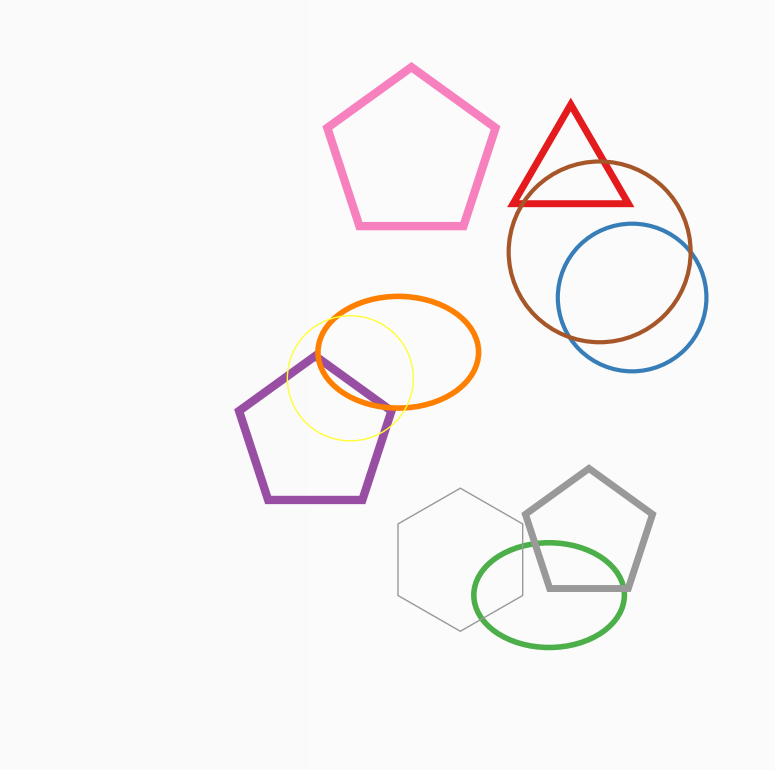[{"shape": "triangle", "thickness": 2.5, "radius": 0.43, "center": [0.737, 0.778]}, {"shape": "circle", "thickness": 1.5, "radius": 0.48, "center": [0.816, 0.614]}, {"shape": "oval", "thickness": 2, "radius": 0.49, "center": [0.709, 0.227]}, {"shape": "pentagon", "thickness": 3, "radius": 0.52, "center": [0.407, 0.434]}, {"shape": "oval", "thickness": 2, "radius": 0.52, "center": [0.514, 0.543]}, {"shape": "circle", "thickness": 0.5, "radius": 0.41, "center": [0.452, 0.509]}, {"shape": "circle", "thickness": 1.5, "radius": 0.59, "center": [0.774, 0.673]}, {"shape": "pentagon", "thickness": 3, "radius": 0.57, "center": [0.531, 0.799]}, {"shape": "pentagon", "thickness": 2.5, "radius": 0.43, "center": [0.76, 0.305]}, {"shape": "hexagon", "thickness": 0.5, "radius": 0.46, "center": [0.594, 0.273]}]